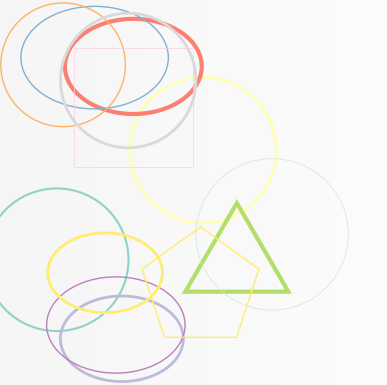[{"shape": "circle", "thickness": 1.5, "radius": 0.93, "center": [0.146, 0.325]}, {"shape": "circle", "thickness": 2, "radius": 0.95, "center": [0.524, 0.61]}, {"shape": "oval", "thickness": 2, "radius": 0.79, "center": [0.315, 0.12]}, {"shape": "oval", "thickness": 3, "radius": 0.88, "center": [0.344, 0.827]}, {"shape": "oval", "thickness": 1, "radius": 0.95, "center": [0.244, 0.85]}, {"shape": "circle", "thickness": 1, "radius": 0.8, "center": [0.163, 0.832]}, {"shape": "triangle", "thickness": 3, "radius": 0.77, "center": [0.611, 0.319]}, {"shape": "square", "thickness": 0.5, "radius": 0.77, "center": [0.345, 0.721]}, {"shape": "circle", "thickness": 2, "radius": 0.87, "center": [0.331, 0.791]}, {"shape": "oval", "thickness": 1, "radius": 0.89, "center": [0.299, 0.156]}, {"shape": "circle", "thickness": 0.5, "radius": 0.98, "center": [0.702, 0.391]}, {"shape": "oval", "thickness": 2, "radius": 0.74, "center": [0.271, 0.291]}, {"shape": "pentagon", "thickness": 1, "radius": 0.79, "center": [0.517, 0.252]}]